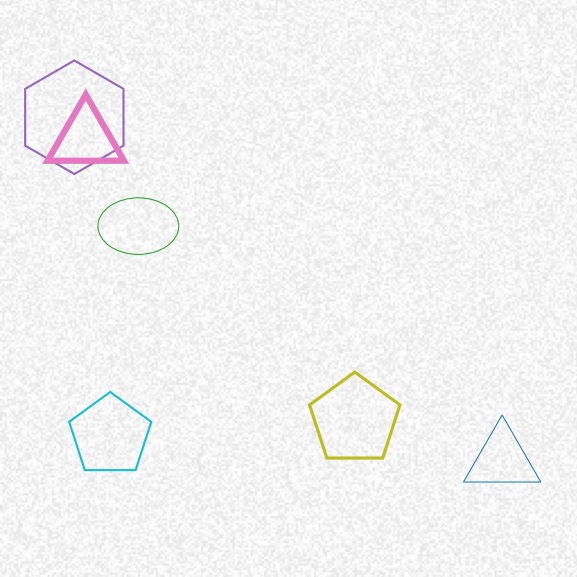[{"shape": "triangle", "thickness": 0.5, "radius": 0.39, "center": [0.87, 0.203]}, {"shape": "oval", "thickness": 0.5, "radius": 0.35, "center": [0.24, 0.608]}, {"shape": "hexagon", "thickness": 1, "radius": 0.49, "center": [0.129, 0.796]}, {"shape": "triangle", "thickness": 3, "radius": 0.38, "center": [0.148, 0.759]}, {"shape": "pentagon", "thickness": 1.5, "radius": 0.41, "center": [0.614, 0.273]}, {"shape": "pentagon", "thickness": 1, "radius": 0.37, "center": [0.191, 0.246]}]